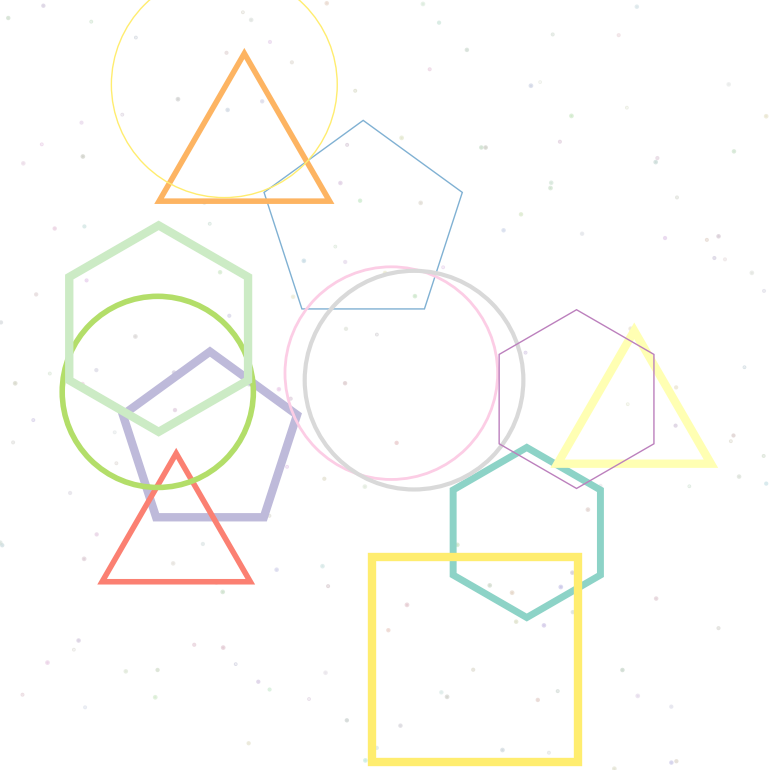[{"shape": "hexagon", "thickness": 2.5, "radius": 0.55, "center": [0.684, 0.308]}, {"shape": "triangle", "thickness": 3, "radius": 0.58, "center": [0.824, 0.455]}, {"shape": "pentagon", "thickness": 3, "radius": 0.59, "center": [0.273, 0.424]}, {"shape": "triangle", "thickness": 2, "radius": 0.56, "center": [0.229, 0.3]}, {"shape": "pentagon", "thickness": 0.5, "radius": 0.68, "center": [0.472, 0.708]}, {"shape": "triangle", "thickness": 2, "radius": 0.64, "center": [0.317, 0.803]}, {"shape": "circle", "thickness": 2, "radius": 0.62, "center": [0.205, 0.491]}, {"shape": "circle", "thickness": 1, "radius": 0.69, "center": [0.508, 0.515]}, {"shape": "circle", "thickness": 1.5, "radius": 0.71, "center": [0.538, 0.506]}, {"shape": "hexagon", "thickness": 0.5, "radius": 0.58, "center": [0.749, 0.482]}, {"shape": "hexagon", "thickness": 3, "radius": 0.67, "center": [0.206, 0.573]}, {"shape": "circle", "thickness": 0.5, "radius": 0.73, "center": [0.291, 0.89]}, {"shape": "square", "thickness": 3, "radius": 0.67, "center": [0.617, 0.143]}]